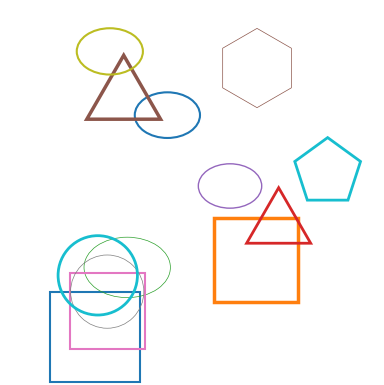[{"shape": "oval", "thickness": 1.5, "radius": 0.42, "center": [0.435, 0.701]}, {"shape": "square", "thickness": 1.5, "radius": 0.58, "center": [0.248, 0.124]}, {"shape": "square", "thickness": 2.5, "radius": 0.55, "center": [0.665, 0.325]}, {"shape": "oval", "thickness": 0.5, "radius": 0.56, "center": [0.33, 0.305]}, {"shape": "triangle", "thickness": 2, "radius": 0.48, "center": [0.724, 0.416]}, {"shape": "oval", "thickness": 1, "radius": 0.41, "center": [0.597, 0.517]}, {"shape": "triangle", "thickness": 2.5, "radius": 0.55, "center": [0.321, 0.746]}, {"shape": "hexagon", "thickness": 0.5, "radius": 0.51, "center": [0.668, 0.823]}, {"shape": "square", "thickness": 1.5, "radius": 0.49, "center": [0.279, 0.191]}, {"shape": "circle", "thickness": 0.5, "radius": 0.48, "center": [0.278, 0.243]}, {"shape": "oval", "thickness": 1.5, "radius": 0.43, "center": [0.285, 0.867]}, {"shape": "circle", "thickness": 2, "radius": 0.52, "center": [0.254, 0.285]}, {"shape": "pentagon", "thickness": 2, "radius": 0.45, "center": [0.851, 0.553]}]